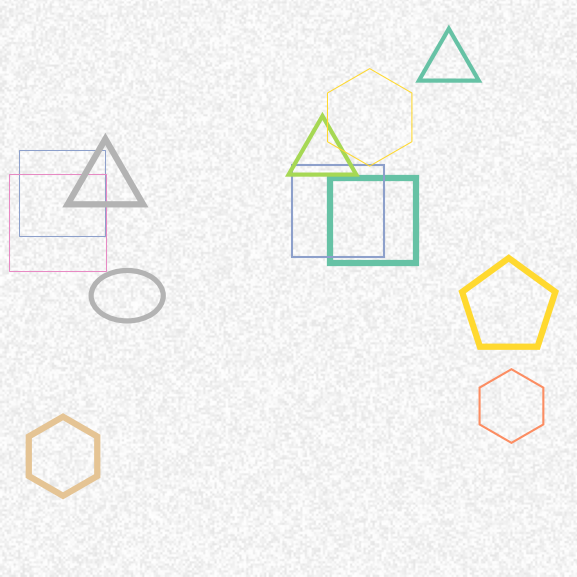[{"shape": "triangle", "thickness": 2, "radius": 0.3, "center": [0.777, 0.889]}, {"shape": "square", "thickness": 3, "radius": 0.37, "center": [0.646, 0.618]}, {"shape": "hexagon", "thickness": 1, "radius": 0.32, "center": [0.886, 0.296]}, {"shape": "square", "thickness": 1, "radius": 0.4, "center": [0.585, 0.634]}, {"shape": "square", "thickness": 0.5, "radius": 0.37, "center": [0.107, 0.665]}, {"shape": "square", "thickness": 0.5, "radius": 0.42, "center": [0.1, 0.615]}, {"shape": "triangle", "thickness": 2, "radius": 0.34, "center": [0.558, 0.731]}, {"shape": "hexagon", "thickness": 0.5, "radius": 0.42, "center": [0.64, 0.796]}, {"shape": "pentagon", "thickness": 3, "radius": 0.42, "center": [0.881, 0.467]}, {"shape": "hexagon", "thickness": 3, "radius": 0.34, "center": [0.109, 0.209]}, {"shape": "oval", "thickness": 2.5, "radius": 0.31, "center": [0.22, 0.487]}, {"shape": "triangle", "thickness": 3, "radius": 0.38, "center": [0.182, 0.683]}]